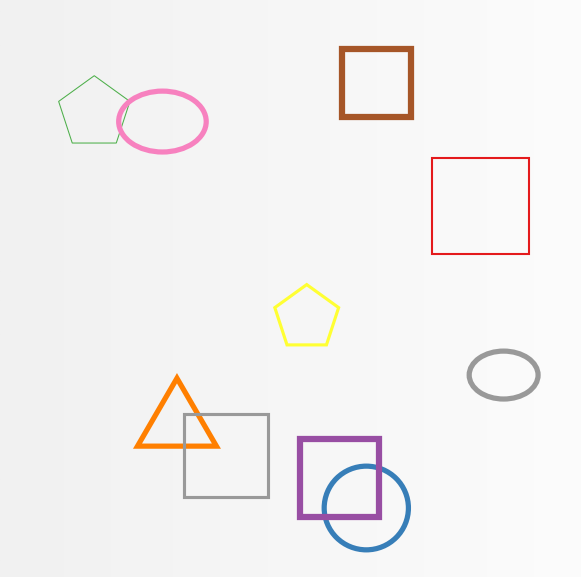[{"shape": "square", "thickness": 1, "radius": 0.42, "center": [0.826, 0.642]}, {"shape": "circle", "thickness": 2.5, "radius": 0.36, "center": [0.63, 0.119]}, {"shape": "pentagon", "thickness": 0.5, "radius": 0.32, "center": [0.162, 0.804]}, {"shape": "square", "thickness": 3, "radius": 0.34, "center": [0.584, 0.172]}, {"shape": "triangle", "thickness": 2.5, "radius": 0.39, "center": [0.304, 0.266]}, {"shape": "pentagon", "thickness": 1.5, "radius": 0.29, "center": [0.528, 0.449]}, {"shape": "square", "thickness": 3, "radius": 0.29, "center": [0.648, 0.855]}, {"shape": "oval", "thickness": 2.5, "radius": 0.38, "center": [0.279, 0.789]}, {"shape": "oval", "thickness": 2.5, "radius": 0.3, "center": [0.866, 0.35]}, {"shape": "square", "thickness": 1.5, "radius": 0.36, "center": [0.389, 0.21]}]